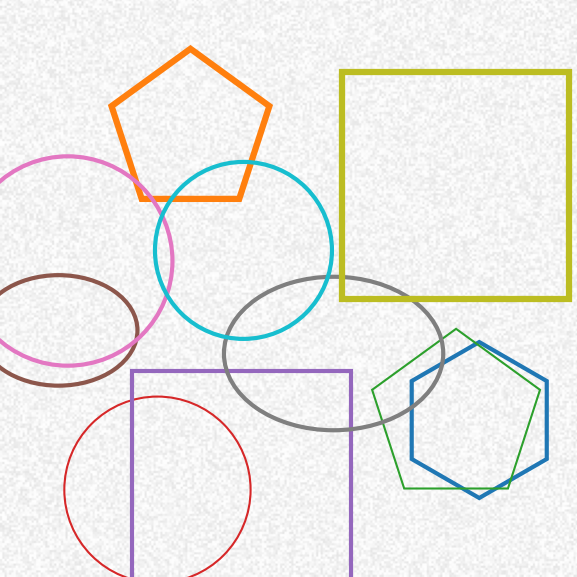[{"shape": "hexagon", "thickness": 2, "radius": 0.68, "center": [0.83, 0.272]}, {"shape": "pentagon", "thickness": 3, "radius": 0.72, "center": [0.33, 0.771]}, {"shape": "pentagon", "thickness": 1, "radius": 0.76, "center": [0.79, 0.277]}, {"shape": "circle", "thickness": 1, "radius": 0.81, "center": [0.273, 0.151]}, {"shape": "square", "thickness": 2, "radius": 0.95, "center": [0.418, 0.167]}, {"shape": "oval", "thickness": 2, "radius": 0.68, "center": [0.101, 0.427]}, {"shape": "circle", "thickness": 2, "radius": 0.91, "center": [0.117, 0.547]}, {"shape": "oval", "thickness": 2, "radius": 0.95, "center": [0.578, 0.387]}, {"shape": "square", "thickness": 3, "radius": 0.98, "center": [0.788, 0.678]}, {"shape": "circle", "thickness": 2, "radius": 0.77, "center": [0.422, 0.566]}]